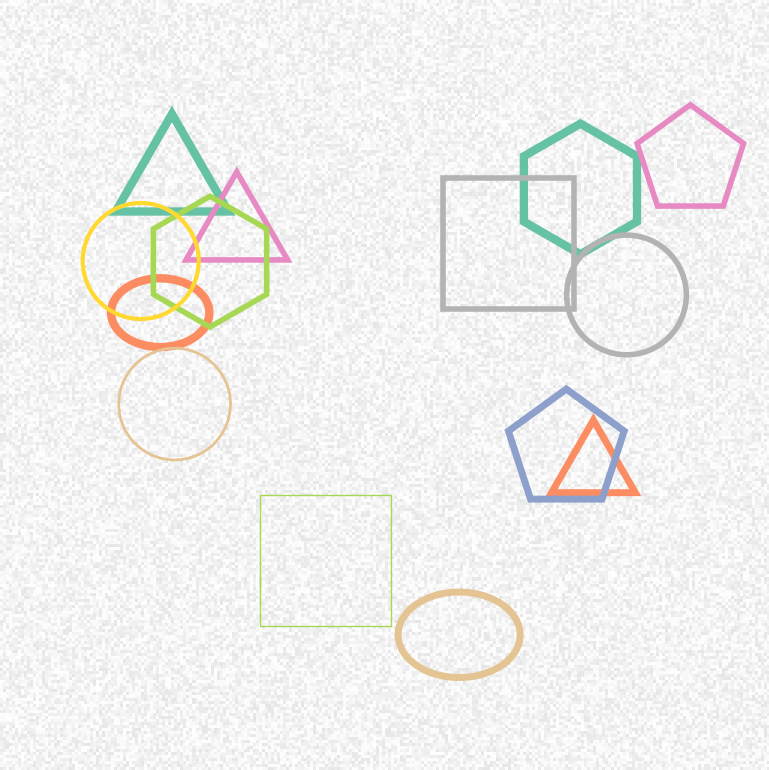[{"shape": "triangle", "thickness": 3, "radius": 0.42, "center": [0.223, 0.768]}, {"shape": "hexagon", "thickness": 3, "radius": 0.42, "center": [0.754, 0.755]}, {"shape": "oval", "thickness": 3, "radius": 0.32, "center": [0.208, 0.594]}, {"shape": "triangle", "thickness": 2.5, "radius": 0.31, "center": [0.771, 0.392]}, {"shape": "pentagon", "thickness": 2.5, "radius": 0.4, "center": [0.735, 0.416]}, {"shape": "pentagon", "thickness": 2, "radius": 0.36, "center": [0.897, 0.791]}, {"shape": "triangle", "thickness": 2, "radius": 0.38, "center": [0.308, 0.701]}, {"shape": "square", "thickness": 0.5, "radius": 0.42, "center": [0.422, 0.272]}, {"shape": "hexagon", "thickness": 2, "radius": 0.42, "center": [0.273, 0.66]}, {"shape": "circle", "thickness": 1.5, "radius": 0.38, "center": [0.183, 0.661]}, {"shape": "circle", "thickness": 1, "radius": 0.36, "center": [0.227, 0.475]}, {"shape": "oval", "thickness": 2.5, "radius": 0.4, "center": [0.596, 0.176]}, {"shape": "circle", "thickness": 2, "radius": 0.39, "center": [0.814, 0.617]}, {"shape": "square", "thickness": 2, "radius": 0.43, "center": [0.66, 0.684]}]